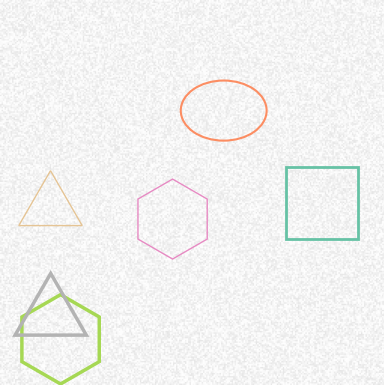[{"shape": "square", "thickness": 2, "radius": 0.47, "center": [0.836, 0.472]}, {"shape": "oval", "thickness": 1.5, "radius": 0.56, "center": [0.581, 0.713]}, {"shape": "hexagon", "thickness": 1, "radius": 0.52, "center": [0.448, 0.431]}, {"shape": "hexagon", "thickness": 2.5, "radius": 0.58, "center": [0.157, 0.119]}, {"shape": "triangle", "thickness": 1, "radius": 0.48, "center": [0.131, 0.462]}, {"shape": "triangle", "thickness": 2.5, "radius": 0.53, "center": [0.132, 0.183]}]